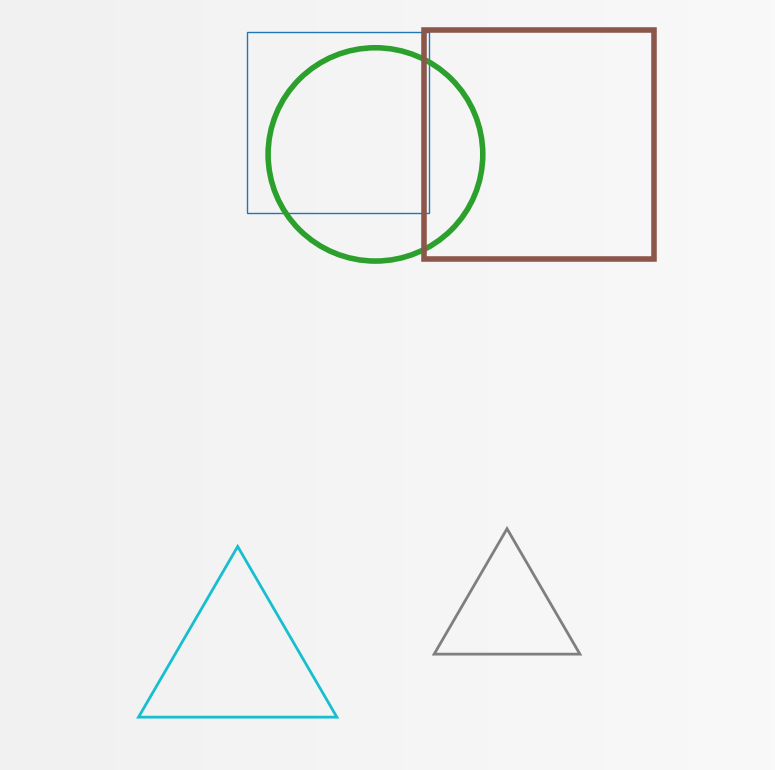[{"shape": "square", "thickness": 0.5, "radius": 0.59, "center": [0.437, 0.841]}, {"shape": "circle", "thickness": 2, "radius": 0.69, "center": [0.484, 0.799]}, {"shape": "square", "thickness": 2, "radius": 0.74, "center": [0.695, 0.813]}, {"shape": "triangle", "thickness": 1, "radius": 0.54, "center": [0.654, 0.205]}, {"shape": "triangle", "thickness": 1, "radius": 0.74, "center": [0.307, 0.143]}]